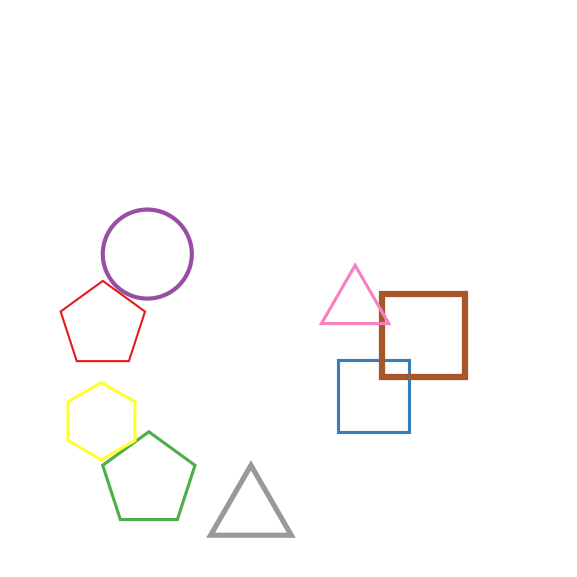[{"shape": "pentagon", "thickness": 1, "radius": 0.38, "center": [0.178, 0.436]}, {"shape": "square", "thickness": 1.5, "radius": 0.31, "center": [0.646, 0.313]}, {"shape": "pentagon", "thickness": 1.5, "radius": 0.42, "center": [0.258, 0.167]}, {"shape": "circle", "thickness": 2, "radius": 0.39, "center": [0.255, 0.559]}, {"shape": "hexagon", "thickness": 1.5, "radius": 0.33, "center": [0.176, 0.27]}, {"shape": "square", "thickness": 3, "radius": 0.36, "center": [0.734, 0.418]}, {"shape": "triangle", "thickness": 1.5, "radius": 0.34, "center": [0.615, 0.472]}, {"shape": "triangle", "thickness": 2.5, "radius": 0.4, "center": [0.435, 0.113]}]